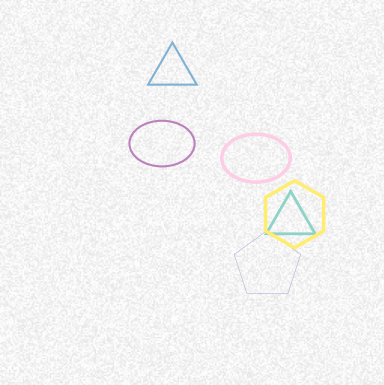[{"shape": "triangle", "thickness": 2, "radius": 0.37, "center": [0.755, 0.429]}, {"shape": "pentagon", "thickness": 0.5, "radius": 0.45, "center": [0.695, 0.311]}, {"shape": "triangle", "thickness": 1.5, "radius": 0.36, "center": [0.448, 0.817]}, {"shape": "oval", "thickness": 2.5, "radius": 0.45, "center": [0.665, 0.589]}, {"shape": "oval", "thickness": 1.5, "radius": 0.42, "center": [0.421, 0.627]}, {"shape": "hexagon", "thickness": 2.5, "radius": 0.44, "center": [0.765, 0.444]}]